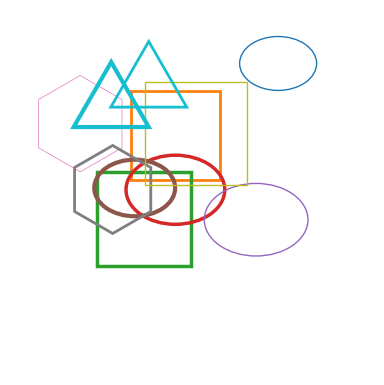[{"shape": "oval", "thickness": 1, "radius": 0.5, "center": [0.722, 0.835]}, {"shape": "square", "thickness": 2, "radius": 0.58, "center": [0.456, 0.648]}, {"shape": "square", "thickness": 2.5, "radius": 0.61, "center": [0.375, 0.43]}, {"shape": "oval", "thickness": 2.5, "radius": 0.64, "center": [0.456, 0.507]}, {"shape": "oval", "thickness": 1, "radius": 0.67, "center": [0.665, 0.429]}, {"shape": "oval", "thickness": 3, "radius": 0.53, "center": [0.35, 0.512]}, {"shape": "hexagon", "thickness": 0.5, "radius": 0.63, "center": [0.208, 0.679]}, {"shape": "hexagon", "thickness": 2, "radius": 0.57, "center": [0.293, 0.508]}, {"shape": "square", "thickness": 1, "radius": 0.66, "center": [0.509, 0.653]}, {"shape": "triangle", "thickness": 2, "radius": 0.57, "center": [0.386, 0.779]}, {"shape": "triangle", "thickness": 3, "radius": 0.56, "center": [0.289, 0.726]}]